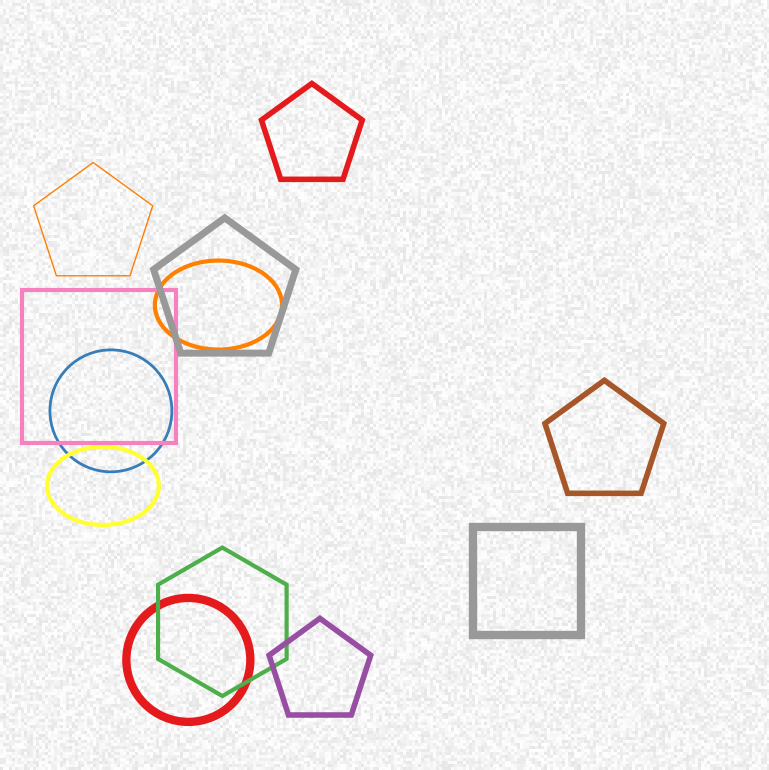[{"shape": "pentagon", "thickness": 2, "radius": 0.34, "center": [0.405, 0.823]}, {"shape": "circle", "thickness": 3, "radius": 0.4, "center": [0.245, 0.143]}, {"shape": "circle", "thickness": 1, "radius": 0.4, "center": [0.144, 0.466]}, {"shape": "hexagon", "thickness": 1.5, "radius": 0.48, "center": [0.289, 0.192]}, {"shape": "pentagon", "thickness": 2, "radius": 0.35, "center": [0.415, 0.128]}, {"shape": "pentagon", "thickness": 0.5, "radius": 0.41, "center": [0.121, 0.708]}, {"shape": "oval", "thickness": 1.5, "radius": 0.41, "center": [0.284, 0.604]}, {"shape": "oval", "thickness": 1.5, "radius": 0.36, "center": [0.134, 0.369]}, {"shape": "pentagon", "thickness": 2, "radius": 0.41, "center": [0.785, 0.425]}, {"shape": "square", "thickness": 1.5, "radius": 0.5, "center": [0.128, 0.524]}, {"shape": "square", "thickness": 3, "radius": 0.35, "center": [0.685, 0.245]}, {"shape": "pentagon", "thickness": 2.5, "radius": 0.49, "center": [0.292, 0.62]}]